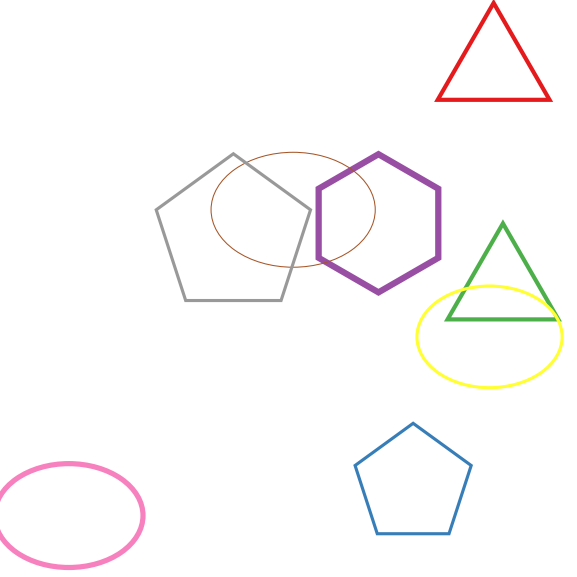[{"shape": "triangle", "thickness": 2, "radius": 0.56, "center": [0.855, 0.882]}, {"shape": "pentagon", "thickness": 1.5, "radius": 0.53, "center": [0.715, 0.16]}, {"shape": "triangle", "thickness": 2, "radius": 0.55, "center": [0.871, 0.501]}, {"shape": "hexagon", "thickness": 3, "radius": 0.6, "center": [0.655, 0.612]}, {"shape": "oval", "thickness": 1.5, "radius": 0.63, "center": [0.848, 0.416]}, {"shape": "oval", "thickness": 0.5, "radius": 0.71, "center": [0.508, 0.636]}, {"shape": "oval", "thickness": 2.5, "radius": 0.64, "center": [0.119, 0.106]}, {"shape": "pentagon", "thickness": 1.5, "radius": 0.7, "center": [0.404, 0.592]}]